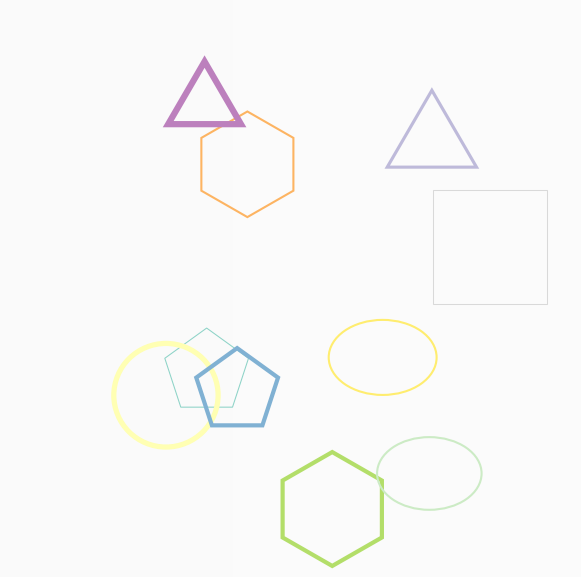[{"shape": "pentagon", "thickness": 0.5, "radius": 0.38, "center": [0.356, 0.355]}, {"shape": "circle", "thickness": 2.5, "radius": 0.45, "center": [0.286, 0.315]}, {"shape": "triangle", "thickness": 1.5, "radius": 0.44, "center": [0.743, 0.754]}, {"shape": "pentagon", "thickness": 2, "radius": 0.37, "center": [0.408, 0.322]}, {"shape": "hexagon", "thickness": 1, "radius": 0.46, "center": [0.426, 0.715]}, {"shape": "hexagon", "thickness": 2, "radius": 0.49, "center": [0.572, 0.118]}, {"shape": "square", "thickness": 0.5, "radius": 0.49, "center": [0.843, 0.571]}, {"shape": "triangle", "thickness": 3, "radius": 0.36, "center": [0.352, 0.82]}, {"shape": "oval", "thickness": 1, "radius": 0.45, "center": [0.739, 0.179]}, {"shape": "oval", "thickness": 1, "radius": 0.46, "center": [0.658, 0.38]}]